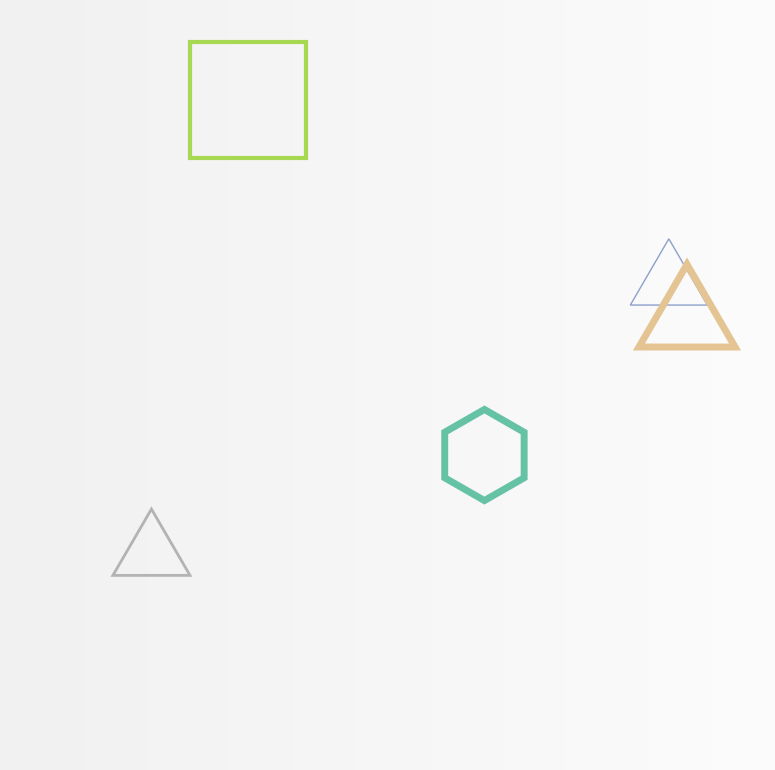[{"shape": "hexagon", "thickness": 2.5, "radius": 0.3, "center": [0.625, 0.409]}, {"shape": "triangle", "thickness": 0.5, "radius": 0.29, "center": [0.863, 0.632]}, {"shape": "square", "thickness": 1.5, "radius": 0.38, "center": [0.32, 0.87]}, {"shape": "triangle", "thickness": 2.5, "radius": 0.36, "center": [0.886, 0.585]}, {"shape": "triangle", "thickness": 1, "radius": 0.29, "center": [0.195, 0.281]}]